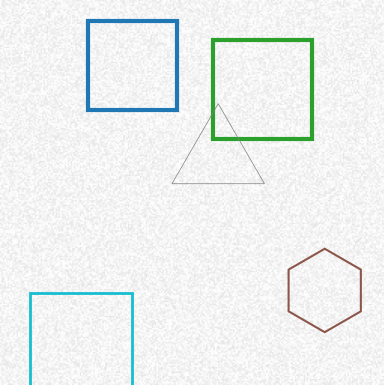[{"shape": "square", "thickness": 3, "radius": 0.58, "center": [0.344, 0.83]}, {"shape": "square", "thickness": 3, "radius": 0.65, "center": [0.682, 0.767]}, {"shape": "hexagon", "thickness": 1.5, "radius": 0.54, "center": [0.843, 0.246]}, {"shape": "triangle", "thickness": 0.5, "radius": 0.69, "center": [0.567, 0.592]}, {"shape": "square", "thickness": 2, "radius": 0.66, "center": [0.211, 0.105]}]